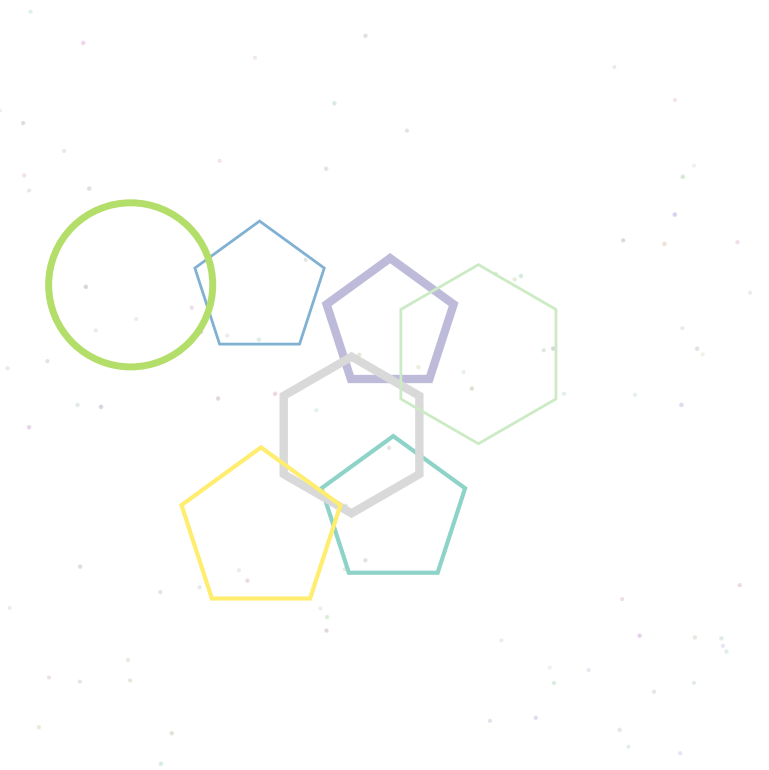[{"shape": "pentagon", "thickness": 1.5, "radius": 0.49, "center": [0.511, 0.336]}, {"shape": "pentagon", "thickness": 3, "radius": 0.43, "center": [0.507, 0.578]}, {"shape": "pentagon", "thickness": 1, "radius": 0.44, "center": [0.337, 0.625]}, {"shape": "circle", "thickness": 2.5, "radius": 0.53, "center": [0.17, 0.63]}, {"shape": "hexagon", "thickness": 3, "radius": 0.51, "center": [0.457, 0.435]}, {"shape": "hexagon", "thickness": 1, "radius": 0.58, "center": [0.621, 0.54]}, {"shape": "pentagon", "thickness": 1.5, "radius": 0.54, "center": [0.339, 0.31]}]